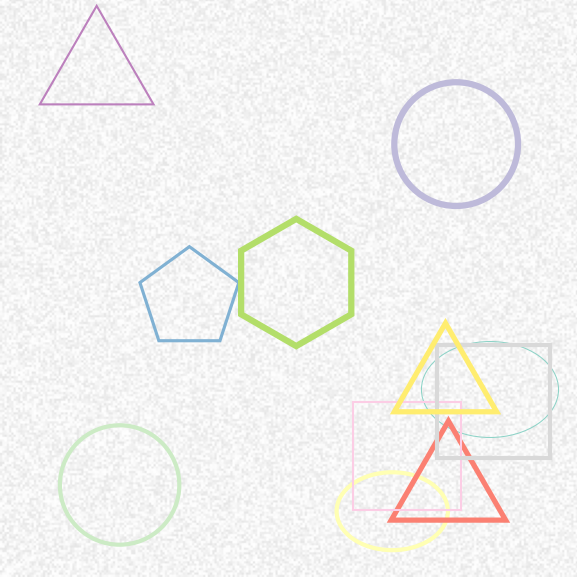[{"shape": "oval", "thickness": 0.5, "radius": 0.59, "center": [0.848, 0.325]}, {"shape": "oval", "thickness": 2, "radius": 0.48, "center": [0.679, 0.114]}, {"shape": "circle", "thickness": 3, "radius": 0.54, "center": [0.79, 0.75]}, {"shape": "triangle", "thickness": 2.5, "radius": 0.57, "center": [0.777, 0.156]}, {"shape": "pentagon", "thickness": 1.5, "radius": 0.45, "center": [0.328, 0.482]}, {"shape": "hexagon", "thickness": 3, "radius": 0.55, "center": [0.513, 0.51]}, {"shape": "square", "thickness": 1, "radius": 0.47, "center": [0.705, 0.209]}, {"shape": "square", "thickness": 2, "radius": 0.49, "center": [0.854, 0.305]}, {"shape": "triangle", "thickness": 1, "radius": 0.57, "center": [0.167, 0.875]}, {"shape": "circle", "thickness": 2, "radius": 0.52, "center": [0.207, 0.159]}, {"shape": "triangle", "thickness": 2.5, "radius": 0.51, "center": [0.771, 0.337]}]